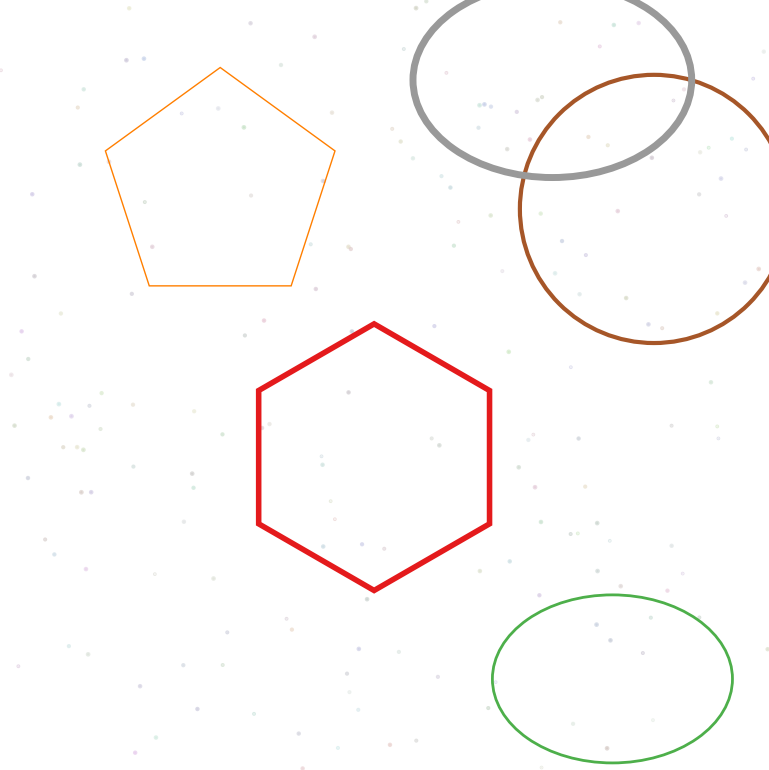[{"shape": "hexagon", "thickness": 2, "radius": 0.87, "center": [0.486, 0.406]}, {"shape": "oval", "thickness": 1, "radius": 0.78, "center": [0.795, 0.118]}, {"shape": "pentagon", "thickness": 0.5, "radius": 0.78, "center": [0.286, 0.756]}, {"shape": "circle", "thickness": 1.5, "radius": 0.87, "center": [0.849, 0.729]}, {"shape": "oval", "thickness": 2.5, "radius": 0.9, "center": [0.717, 0.896]}]